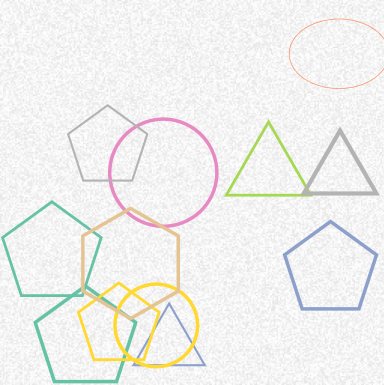[{"shape": "pentagon", "thickness": 2.5, "radius": 0.69, "center": [0.222, 0.12]}, {"shape": "pentagon", "thickness": 2, "radius": 0.67, "center": [0.135, 0.341]}, {"shape": "oval", "thickness": 0.5, "radius": 0.65, "center": [0.88, 0.86]}, {"shape": "triangle", "thickness": 1.5, "radius": 0.53, "center": [0.439, 0.105]}, {"shape": "pentagon", "thickness": 2.5, "radius": 0.63, "center": [0.859, 0.299]}, {"shape": "circle", "thickness": 2.5, "radius": 0.7, "center": [0.424, 0.551]}, {"shape": "triangle", "thickness": 2, "radius": 0.63, "center": [0.698, 0.556]}, {"shape": "pentagon", "thickness": 2, "radius": 0.55, "center": [0.309, 0.155]}, {"shape": "circle", "thickness": 2.5, "radius": 0.54, "center": [0.406, 0.155]}, {"shape": "hexagon", "thickness": 2.5, "radius": 0.72, "center": [0.339, 0.316]}, {"shape": "triangle", "thickness": 3, "radius": 0.55, "center": [0.883, 0.552]}, {"shape": "pentagon", "thickness": 1.5, "radius": 0.54, "center": [0.28, 0.618]}]